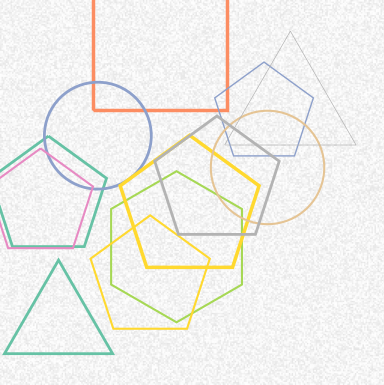[{"shape": "pentagon", "thickness": 2, "radius": 0.79, "center": [0.126, 0.488]}, {"shape": "triangle", "thickness": 2, "radius": 0.81, "center": [0.152, 0.162]}, {"shape": "square", "thickness": 2.5, "radius": 0.87, "center": [0.415, 0.888]}, {"shape": "pentagon", "thickness": 1, "radius": 0.67, "center": [0.686, 0.704]}, {"shape": "circle", "thickness": 2, "radius": 0.69, "center": [0.254, 0.648]}, {"shape": "pentagon", "thickness": 1.5, "radius": 0.72, "center": [0.105, 0.471]}, {"shape": "hexagon", "thickness": 1.5, "radius": 0.98, "center": [0.459, 0.359]}, {"shape": "pentagon", "thickness": 1.5, "radius": 0.81, "center": [0.39, 0.278]}, {"shape": "pentagon", "thickness": 2.5, "radius": 0.95, "center": [0.493, 0.459]}, {"shape": "circle", "thickness": 1.5, "radius": 0.74, "center": [0.695, 0.565]}, {"shape": "triangle", "thickness": 0.5, "radius": 0.99, "center": [0.754, 0.722]}, {"shape": "pentagon", "thickness": 2, "radius": 0.85, "center": [0.564, 0.529]}]